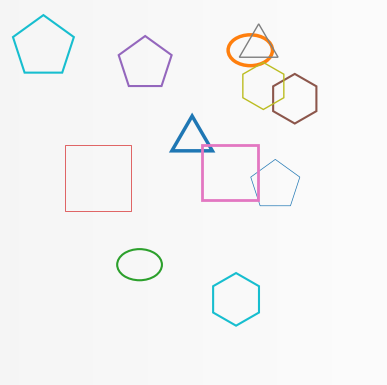[{"shape": "pentagon", "thickness": 0.5, "radius": 0.33, "center": [0.71, 0.519]}, {"shape": "triangle", "thickness": 2.5, "radius": 0.3, "center": [0.496, 0.638]}, {"shape": "oval", "thickness": 2.5, "radius": 0.29, "center": [0.646, 0.869]}, {"shape": "oval", "thickness": 1.5, "radius": 0.29, "center": [0.36, 0.312]}, {"shape": "square", "thickness": 0.5, "radius": 0.43, "center": [0.254, 0.538]}, {"shape": "pentagon", "thickness": 1.5, "radius": 0.36, "center": [0.375, 0.835]}, {"shape": "hexagon", "thickness": 1.5, "radius": 0.32, "center": [0.761, 0.744]}, {"shape": "square", "thickness": 2, "radius": 0.36, "center": [0.594, 0.552]}, {"shape": "triangle", "thickness": 1, "radius": 0.29, "center": [0.668, 0.88]}, {"shape": "hexagon", "thickness": 1, "radius": 0.31, "center": [0.68, 0.777]}, {"shape": "hexagon", "thickness": 1.5, "radius": 0.34, "center": [0.609, 0.222]}, {"shape": "pentagon", "thickness": 1.5, "radius": 0.41, "center": [0.112, 0.878]}]